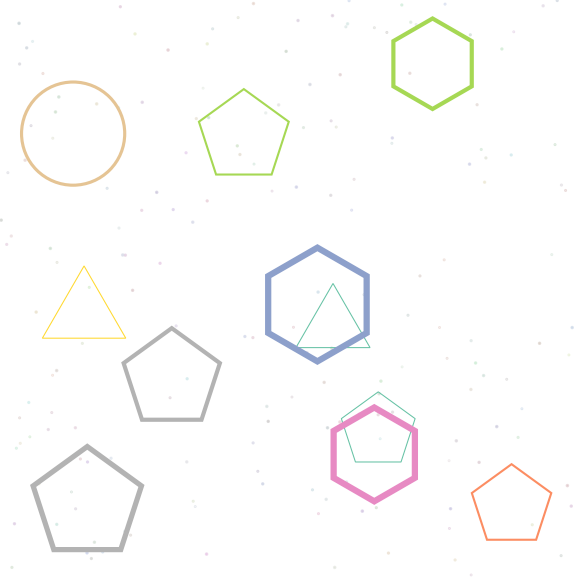[{"shape": "pentagon", "thickness": 0.5, "radius": 0.34, "center": [0.655, 0.253]}, {"shape": "triangle", "thickness": 0.5, "radius": 0.37, "center": [0.577, 0.434]}, {"shape": "pentagon", "thickness": 1, "radius": 0.36, "center": [0.886, 0.123]}, {"shape": "hexagon", "thickness": 3, "radius": 0.49, "center": [0.55, 0.472]}, {"shape": "hexagon", "thickness": 3, "radius": 0.41, "center": [0.648, 0.212]}, {"shape": "pentagon", "thickness": 1, "radius": 0.41, "center": [0.422, 0.763]}, {"shape": "hexagon", "thickness": 2, "radius": 0.39, "center": [0.749, 0.889]}, {"shape": "triangle", "thickness": 0.5, "radius": 0.42, "center": [0.146, 0.455]}, {"shape": "circle", "thickness": 1.5, "radius": 0.45, "center": [0.127, 0.768]}, {"shape": "pentagon", "thickness": 2.5, "radius": 0.49, "center": [0.151, 0.127]}, {"shape": "pentagon", "thickness": 2, "radius": 0.44, "center": [0.297, 0.343]}]